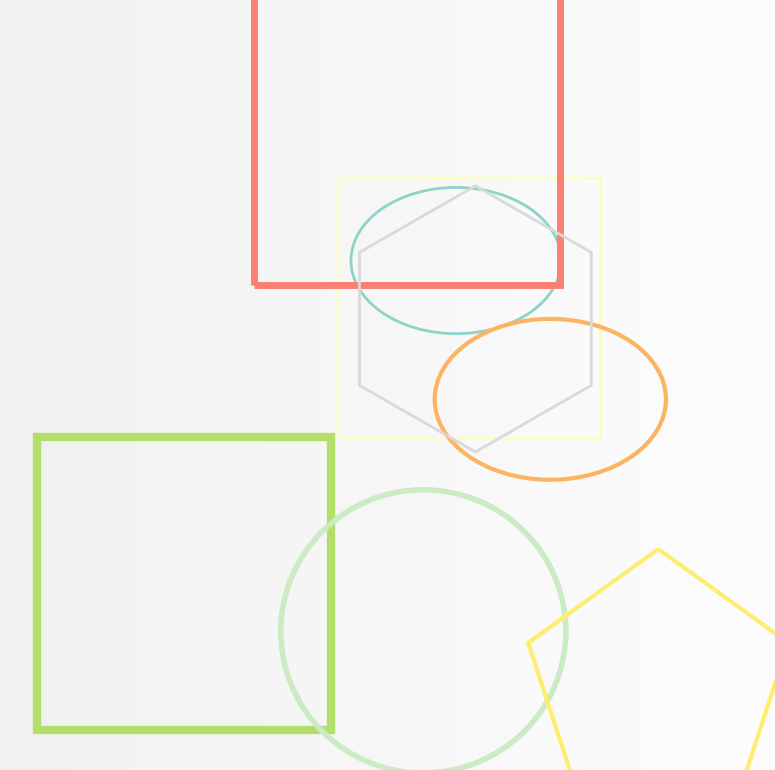[{"shape": "oval", "thickness": 1, "radius": 0.68, "center": [0.588, 0.662]}, {"shape": "square", "thickness": 1, "radius": 0.85, "center": [0.605, 0.6]}, {"shape": "square", "thickness": 2.5, "radius": 0.99, "center": [0.525, 0.828]}, {"shape": "oval", "thickness": 1.5, "radius": 0.75, "center": [0.71, 0.481]}, {"shape": "square", "thickness": 3, "radius": 0.95, "center": [0.237, 0.242]}, {"shape": "hexagon", "thickness": 1, "radius": 0.86, "center": [0.613, 0.586]}, {"shape": "circle", "thickness": 2, "radius": 0.92, "center": [0.546, 0.18]}, {"shape": "pentagon", "thickness": 1.5, "radius": 0.88, "center": [0.849, 0.111]}]